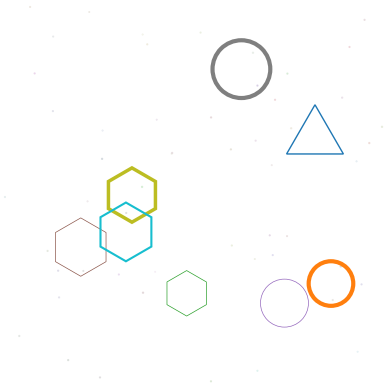[{"shape": "triangle", "thickness": 1, "radius": 0.43, "center": [0.818, 0.643]}, {"shape": "circle", "thickness": 3, "radius": 0.29, "center": [0.86, 0.264]}, {"shape": "hexagon", "thickness": 0.5, "radius": 0.3, "center": [0.485, 0.238]}, {"shape": "circle", "thickness": 0.5, "radius": 0.31, "center": [0.739, 0.213]}, {"shape": "hexagon", "thickness": 0.5, "radius": 0.38, "center": [0.21, 0.358]}, {"shape": "circle", "thickness": 3, "radius": 0.38, "center": [0.627, 0.82]}, {"shape": "hexagon", "thickness": 2.5, "radius": 0.35, "center": [0.343, 0.493]}, {"shape": "hexagon", "thickness": 1.5, "radius": 0.38, "center": [0.327, 0.398]}]